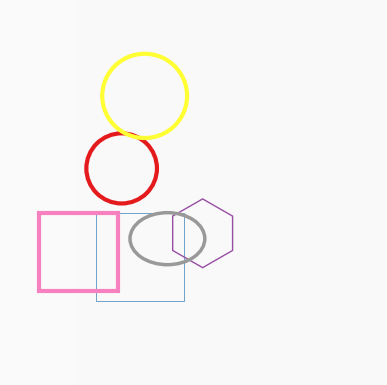[{"shape": "circle", "thickness": 3, "radius": 0.46, "center": [0.314, 0.563]}, {"shape": "square", "thickness": 0.5, "radius": 0.57, "center": [0.362, 0.332]}, {"shape": "hexagon", "thickness": 1, "radius": 0.45, "center": [0.523, 0.394]}, {"shape": "circle", "thickness": 3, "radius": 0.55, "center": [0.373, 0.751]}, {"shape": "square", "thickness": 3, "radius": 0.51, "center": [0.203, 0.345]}, {"shape": "oval", "thickness": 2.5, "radius": 0.48, "center": [0.432, 0.38]}]